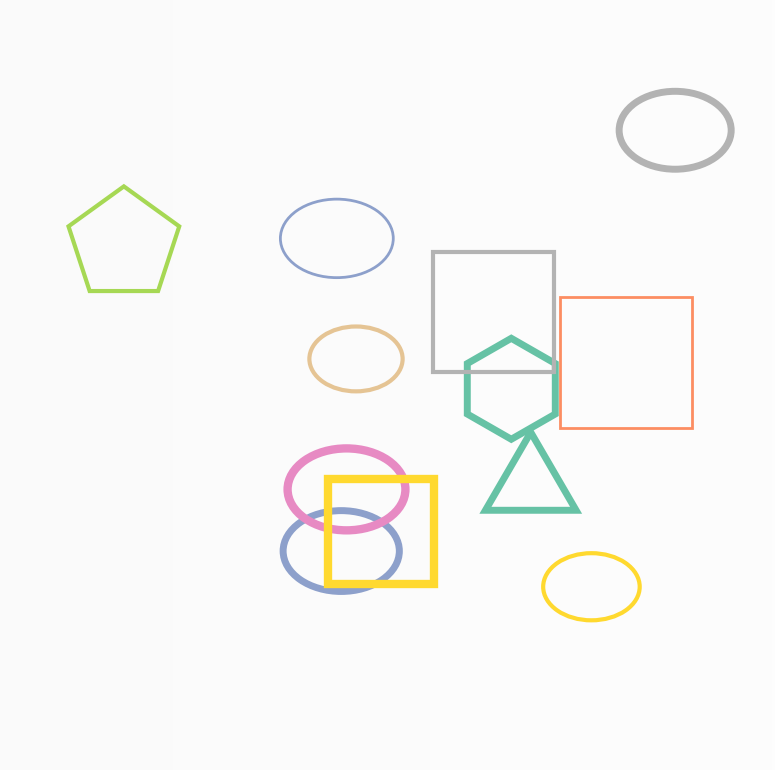[{"shape": "triangle", "thickness": 2.5, "radius": 0.34, "center": [0.685, 0.371]}, {"shape": "hexagon", "thickness": 2.5, "radius": 0.33, "center": [0.66, 0.495]}, {"shape": "square", "thickness": 1, "radius": 0.43, "center": [0.808, 0.529]}, {"shape": "oval", "thickness": 1, "radius": 0.36, "center": [0.435, 0.69]}, {"shape": "oval", "thickness": 2.5, "radius": 0.37, "center": [0.44, 0.284]}, {"shape": "oval", "thickness": 3, "radius": 0.38, "center": [0.447, 0.364]}, {"shape": "pentagon", "thickness": 1.5, "radius": 0.38, "center": [0.16, 0.683]}, {"shape": "square", "thickness": 3, "radius": 0.34, "center": [0.492, 0.31]}, {"shape": "oval", "thickness": 1.5, "radius": 0.31, "center": [0.763, 0.238]}, {"shape": "oval", "thickness": 1.5, "radius": 0.3, "center": [0.459, 0.534]}, {"shape": "oval", "thickness": 2.5, "radius": 0.36, "center": [0.871, 0.831]}, {"shape": "square", "thickness": 1.5, "radius": 0.39, "center": [0.636, 0.595]}]